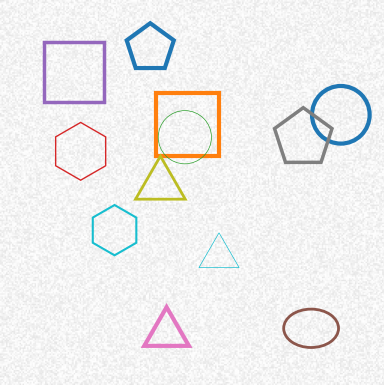[{"shape": "circle", "thickness": 3, "radius": 0.37, "center": [0.885, 0.702]}, {"shape": "pentagon", "thickness": 3, "radius": 0.32, "center": [0.39, 0.875]}, {"shape": "square", "thickness": 3, "radius": 0.41, "center": [0.488, 0.677]}, {"shape": "circle", "thickness": 0.5, "radius": 0.35, "center": [0.48, 0.644]}, {"shape": "hexagon", "thickness": 1, "radius": 0.38, "center": [0.21, 0.607]}, {"shape": "square", "thickness": 2.5, "radius": 0.39, "center": [0.191, 0.812]}, {"shape": "oval", "thickness": 2, "radius": 0.36, "center": [0.808, 0.147]}, {"shape": "triangle", "thickness": 3, "radius": 0.33, "center": [0.433, 0.135]}, {"shape": "pentagon", "thickness": 2.5, "radius": 0.39, "center": [0.788, 0.642]}, {"shape": "triangle", "thickness": 2, "radius": 0.37, "center": [0.417, 0.52]}, {"shape": "hexagon", "thickness": 1.5, "radius": 0.33, "center": [0.298, 0.402]}, {"shape": "triangle", "thickness": 0.5, "radius": 0.3, "center": [0.569, 0.335]}]